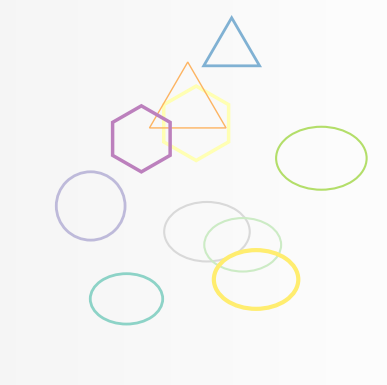[{"shape": "oval", "thickness": 2, "radius": 0.47, "center": [0.326, 0.224]}, {"shape": "hexagon", "thickness": 2.5, "radius": 0.48, "center": [0.506, 0.68]}, {"shape": "circle", "thickness": 2, "radius": 0.44, "center": [0.234, 0.465]}, {"shape": "triangle", "thickness": 2, "radius": 0.42, "center": [0.598, 0.871]}, {"shape": "triangle", "thickness": 1, "radius": 0.57, "center": [0.485, 0.725]}, {"shape": "oval", "thickness": 1.5, "radius": 0.58, "center": [0.829, 0.589]}, {"shape": "oval", "thickness": 1.5, "radius": 0.55, "center": [0.534, 0.398]}, {"shape": "hexagon", "thickness": 2.5, "radius": 0.43, "center": [0.365, 0.639]}, {"shape": "oval", "thickness": 1.5, "radius": 0.5, "center": [0.626, 0.364]}, {"shape": "oval", "thickness": 3, "radius": 0.54, "center": [0.661, 0.274]}]